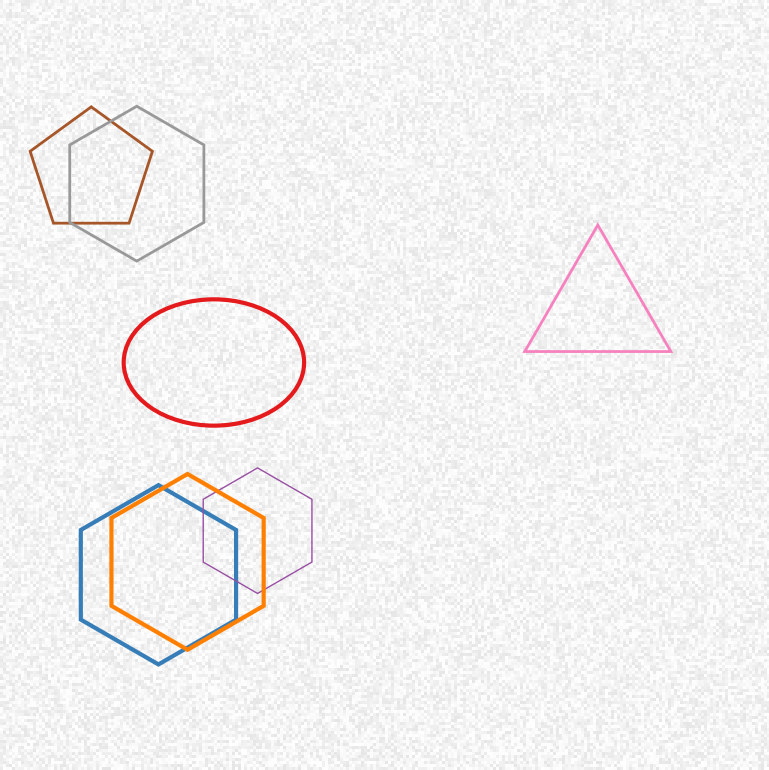[{"shape": "oval", "thickness": 1.5, "radius": 0.59, "center": [0.278, 0.529]}, {"shape": "hexagon", "thickness": 1.5, "radius": 0.58, "center": [0.206, 0.254]}, {"shape": "hexagon", "thickness": 0.5, "radius": 0.41, "center": [0.335, 0.311]}, {"shape": "hexagon", "thickness": 1.5, "radius": 0.57, "center": [0.244, 0.27]}, {"shape": "pentagon", "thickness": 1, "radius": 0.42, "center": [0.119, 0.778]}, {"shape": "triangle", "thickness": 1, "radius": 0.55, "center": [0.776, 0.598]}, {"shape": "hexagon", "thickness": 1, "radius": 0.5, "center": [0.178, 0.761]}]